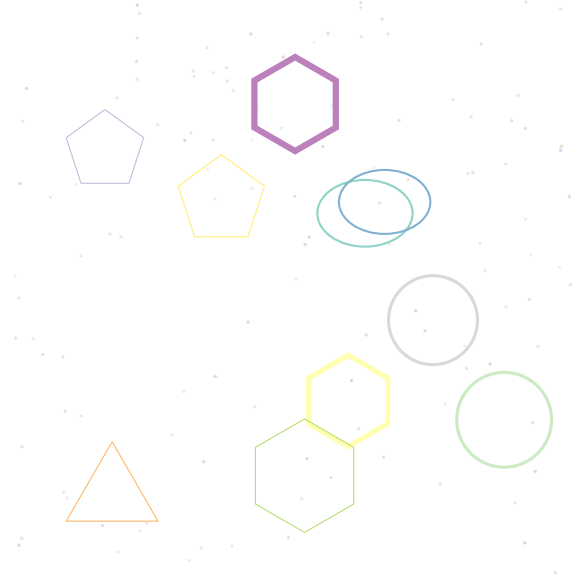[{"shape": "oval", "thickness": 1, "radius": 0.41, "center": [0.632, 0.63]}, {"shape": "hexagon", "thickness": 2.5, "radius": 0.4, "center": [0.603, 0.305]}, {"shape": "pentagon", "thickness": 0.5, "radius": 0.35, "center": [0.182, 0.739]}, {"shape": "oval", "thickness": 1, "radius": 0.4, "center": [0.666, 0.649]}, {"shape": "triangle", "thickness": 0.5, "radius": 0.46, "center": [0.194, 0.143]}, {"shape": "hexagon", "thickness": 0.5, "radius": 0.49, "center": [0.527, 0.175]}, {"shape": "circle", "thickness": 1.5, "radius": 0.39, "center": [0.75, 0.445]}, {"shape": "hexagon", "thickness": 3, "radius": 0.41, "center": [0.511, 0.819]}, {"shape": "circle", "thickness": 1.5, "radius": 0.41, "center": [0.873, 0.272]}, {"shape": "pentagon", "thickness": 0.5, "radius": 0.39, "center": [0.383, 0.653]}]